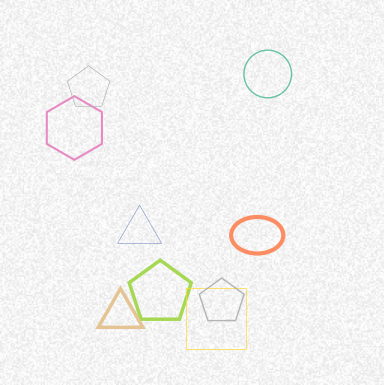[{"shape": "circle", "thickness": 1, "radius": 0.31, "center": [0.695, 0.808]}, {"shape": "oval", "thickness": 3, "radius": 0.34, "center": [0.668, 0.389]}, {"shape": "triangle", "thickness": 0.5, "radius": 0.33, "center": [0.363, 0.401]}, {"shape": "hexagon", "thickness": 1.5, "radius": 0.41, "center": [0.193, 0.668]}, {"shape": "pentagon", "thickness": 2.5, "radius": 0.42, "center": [0.416, 0.239]}, {"shape": "square", "thickness": 0.5, "radius": 0.39, "center": [0.561, 0.173]}, {"shape": "triangle", "thickness": 2.5, "radius": 0.34, "center": [0.313, 0.183]}, {"shape": "pentagon", "thickness": 0.5, "radius": 0.29, "center": [0.23, 0.771]}, {"shape": "pentagon", "thickness": 1, "radius": 0.31, "center": [0.576, 0.217]}]